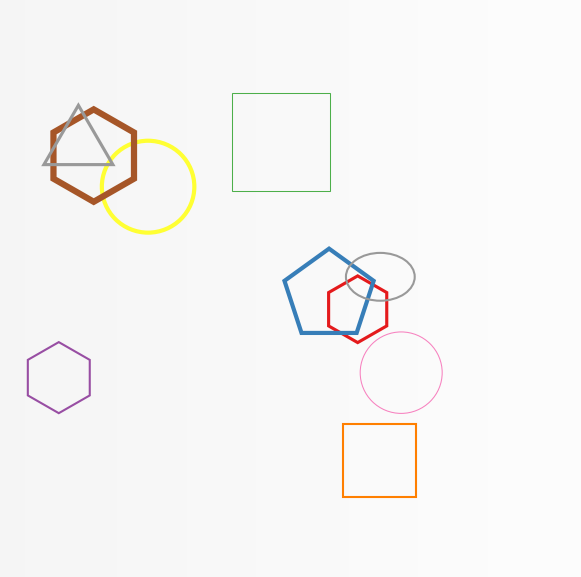[{"shape": "hexagon", "thickness": 1.5, "radius": 0.29, "center": [0.615, 0.464]}, {"shape": "pentagon", "thickness": 2, "radius": 0.4, "center": [0.566, 0.488]}, {"shape": "square", "thickness": 0.5, "radius": 0.42, "center": [0.483, 0.753]}, {"shape": "hexagon", "thickness": 1, "radius": 0.31, "center": [0.101, 0.345]}, {"shape": "square", "thickness": 1, "radius": 0.31, "center": [0.653, 0.202]}, {"shape": "circle", "thickness": 2, "radius": 0.4, "center": [0.255, 0.676]}, {"shape": "hexagon", "thickness": 3, "radius": 0.4, "center": [0.161, 0.73]}, {"shape": "circle", "thickness": 0.5, "radius": 0.35, "center": [0.69, 0.354]}, {"shape": "oval", "thickness": 1, "radius": 0.3, "center": [0.654, 0.52]}, {"shape": "triangle", "thickness": 1.5, "radius": 0.34, "center": [0.135, 0.748]}]